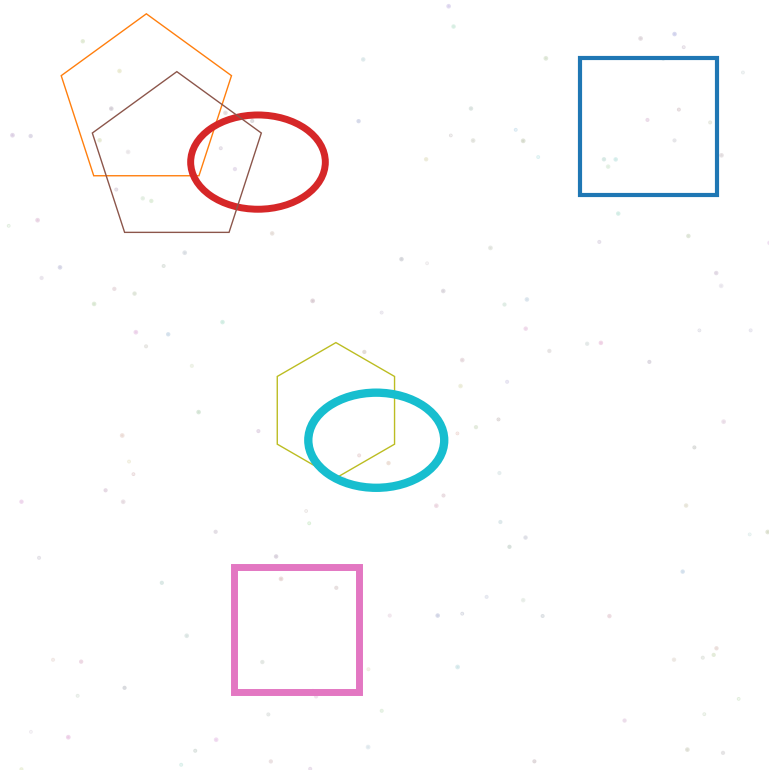[{"shape": "square", "thickness": 1.5, "radius": 0.44, "center": [0.842, 0.836]}, {"shape": "pentagon", "thickness": 0.5, "radius": 0.58, "center": [0.19, 0.866]}, {"shape": "oval", "thickness": 2.5, "radius": 0.44, "center": [0.335, 0.789]}, {"shape": "pentagon", "thickness": 0.5, "radius": 0.58, "center": [0.23, 0.792]}, {"shape": "square", "thickness": 2.5, "radius": 0.41, "center": [0.385, 0.183]}, {"shape": "hexagon", "thickness": 0.5, "radius": 0.44, "center": [0.436, 0.467]}, {"shape": "oval", "thickness": 3, "radius": 0.44, "center": [0.489, 0.428]}]